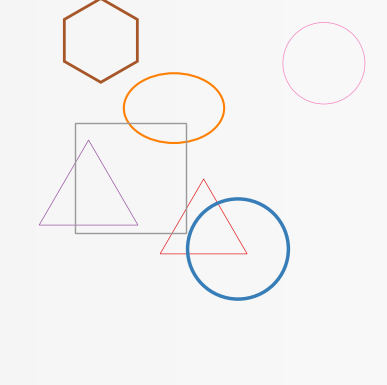[{"shape": "triangle", "thickness": 0.5, "radius": 0.65, "center": [0.525, 0.405]}, {"shape": "circle", "thickness": 2.5, "radius": 0.65, "center": [0.614, 0.353]}, {"shape": "triangle", "thickness": 0.5, "radius": 0.74, "center": [0.229, 0.489]}, {"shape": "oval", "thickness": 1.5, "radius": 0.65, "center": [0.449, 0.719]}, {"shape": "hexagon", "thickness": 2, "radius": 0.54, "center": [0.26, 0.895]}, {"shape": "circle", "thickness": 0.5, "radius": 0.53, "center": [0.836, 0.836]}, {"shape": "square", "thickness": 1, "radius": 0.71, "center": [0.337, 0.537]}]